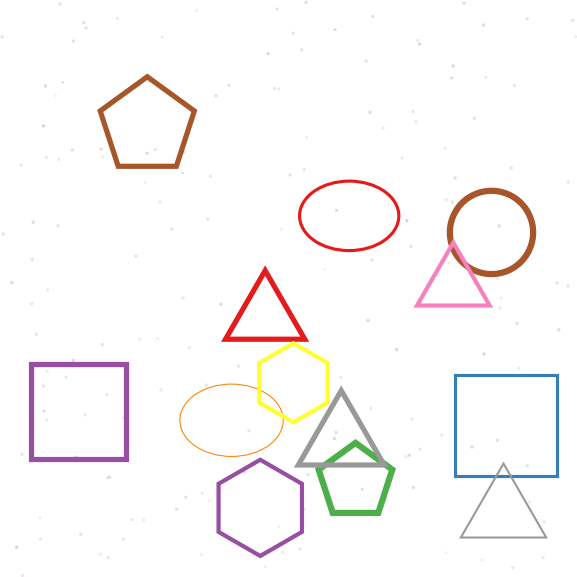[{"shape": "triangle", "thickness": 2.5, "radius": 0.4, "center": [0.459, 0.451]}, {"shape": "oval", "thickness": 1.5, "radius": 0.43, "center": [0.605, 0.625]}, {"shape": "square", "thickness": 1.5, "radius": 0.44, "center": [0.876, 0.262]}, {"shape": "pentagon", "thickness": 3, "radius": 0.34, "center": [0.616, 0.165]}, {"shape": "square", "thickness": 2.5, "radius": 0.41, "center": [0.136, 0.286]}, {"shape": "hexagon", "thickness": 2, "radius": 0.42, "center": [0.451, 0.12]}, {"shape": "oval", "thickness": 0.5, "radius": 0.45, "center": [0.401, 0.271]}, {"shape": "hexagon", "thickness": 2, "radius": 0.34, "center": [0.508, 0.336]}, {"shape": "pentagon", "thickness": 2.5, "radius": 0.43, "center": [0.255, 0.781]}, {"shape": "circle", "thickness": 3, "radius": 0.36, "center": [0.851, 0.597]}, {"shape": "triangle", "thickness": 2, "radius": 0.36, "center": [0.785, 0.506]}, {"shape": "triangle", "thickness": 2.5, "radius": 0.43, "center": [0.591, 0.237]}, {"shape": "triangle", "thickness": 1, "radius": 0.43, "center": [0.872, 0.111]}]